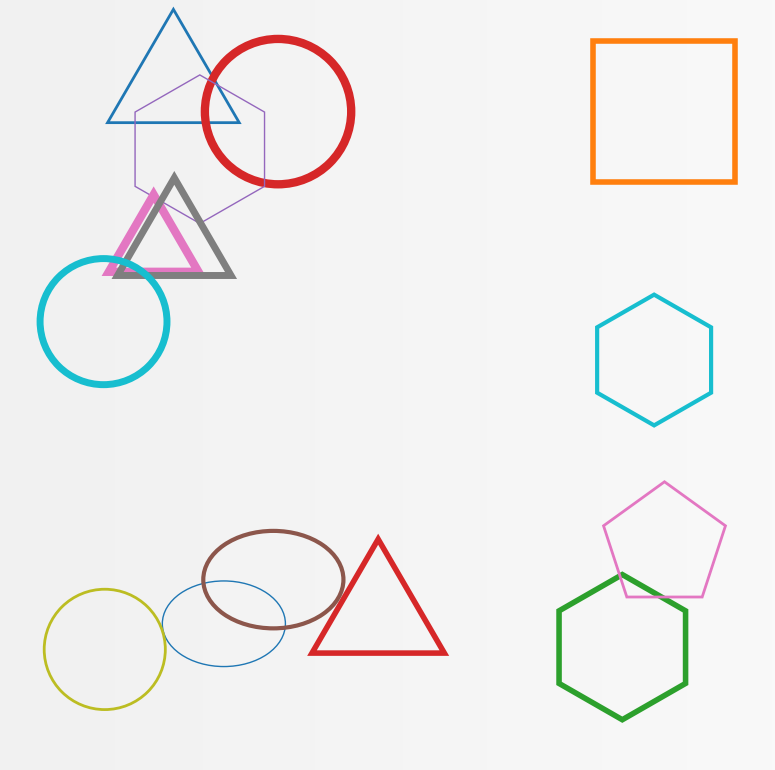[{"shape": "oval", "thickness": 0.5, "radius": 0.4, "center": [0.289, 0.19]}, {"shape": "triangle", "thickness": 1, "radius": 0.49, "center": [0.224, 0.89]}, {"shape": "square", "thickness": 2, "radius": 0.46, "center": [0.857, 0.855]}, {"shape": "hexagon", "thickness": 2, "radius": 0.47, "center": [0.803, 0.16]}, {"shape": "circle", "thickness": 3, "radius": 0.47, "center": [0.359, 0.855]}, {"shape": "triangle", "thickness": 2, "radius": 0.49, "center": [0.488, 0.201]}, {"shape": "hexagon", "thickness": 0.5, "radius": 0.48, "center": [0.258, 0.806]}, {"shape": "oval", "thickness": 1.5, "radius": 0.45, "center": [0.353, 0.247]}, {"shape": "pentagon", "thickness": 1, "radius": 0.41, "center": [0.857, 0.292]}, {"shape": "triangle", "thickness": 3, "radius": 0.33, "center": [0.198, 0.68]}, {"shape": "triangle", "thickness": 2.5, "radius": 0.42, "center": [0.225, 0.684]}, {"shape": "circle", "thickness": 1, "radius": 0.39, "center": [0.135, 0.157]}, {"shape": "circle", "thickness": 2.5, "radius": 0.41, "center": [0.134, 0.582]}, {"shape": "hexagon", "thickness": 1.5, "radius": 0.42, "center": [0.844, 0.532]}]